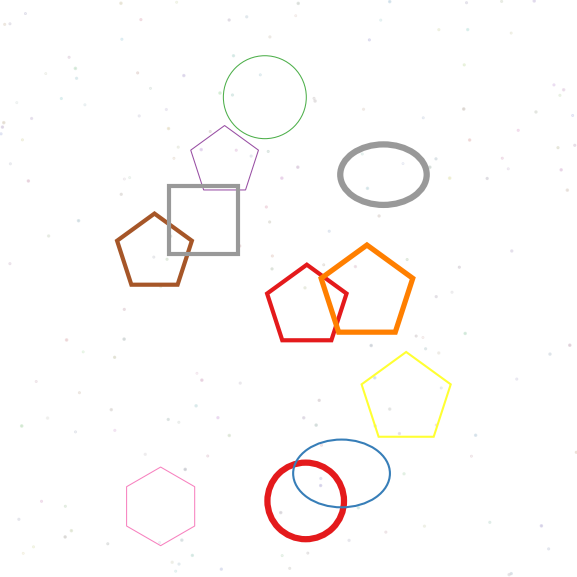[{"shape": "circle", "thickness": 3, "radius": 0.33, "center": [0.529, 0.132]}, {"shape": "pentagon", "thickness": 2, "radius": 0.36, "center": [0.531, 0.468]}, {"shape": "oval", "thickness": 1, "radius": 0.42, "center": [0.591, 0.179]}, {"shape": "circle", "thickness": 0.5, "radius": 0.36, "center": [0.459, 0.831]}, {"shape": "pentagon", "thickness": 0.5, "radius": 0.31, "center": [0.389, 0.72]}, {"shape": "pentagon", "thickness": 2.5, "radius": 0.42, "center": [0.635, 0.491]}, {"shape": "pentagon", "thickness": 1, "radius": 0.41, "center": [0.703, 0.309]}, {"shape": "pentagon", "thickness": 2, "radius": 0.34, "center": [0.267, 0.561]}, {"shape": "hexagon", "thickness": 0.5, "radius": 0.34, "center": [0.278, 0.122]}, {"shape": "oval", "thickness": 3, "radius": 0.37, "center": [0.664, 0.697]}, {"shape": "square", "thickness": 2, "radius": 0.3, "center": [0.352, 0.618]}]